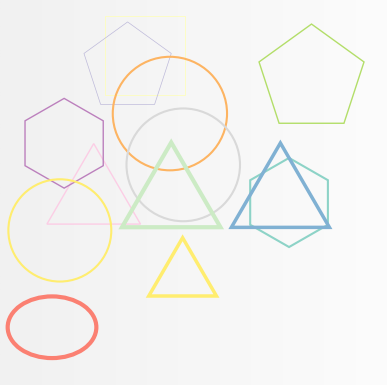[{"shape": "hexagon", "thickness": 1.5, "radius": 0.58, "center": [0.746, 0.474]}, {"shape": "square", "thickness": 0.5, "radius": 0.51, "center": [0.373, 0.857]}, {"shape": "pentagon", "thickness": 0.5, "radius": 0.59, "center": [0.329, 0.825]}, {"shape": "oval", "thickness": 3, "radius": 0.57, "center": [0.134, 0.15]}, {"shape": "triangle", "thickness": 2.5, "radius": 0.73, "center": [0.724, 0.482]}, {"shape": "circle", "thickness": 1.5, "radius": 0.74, "center": [0.438, 0.705]}, {"shape": "pentagon", "thickness": 1, "radius": 0.71, "center": [0.804, 0.795]}, {"shape": "triangle", "thickness": 1, "radius": 0.7, "center": [0.242, 0.488]}, {"shape": "circle", "thickness": 1.5, "radius": 0.73, "center": [0.473, 0.572]}, {"shape": "hexagon", "thickness": 1, "radius": 0.58, "center": [0.165, 0.628]}, {"shape": "triangle", "thickness": 3, "radius": 0.73, "center": [0.442, 0.483]}, {"shape": "circle", "thickness": 1.5, "radius": 0.66, "center": [0.154, 0.402]}, {"shape": "triangle", "thickness": 2.5, "radius": 0.5, "center": [0.471, 0.282]}]